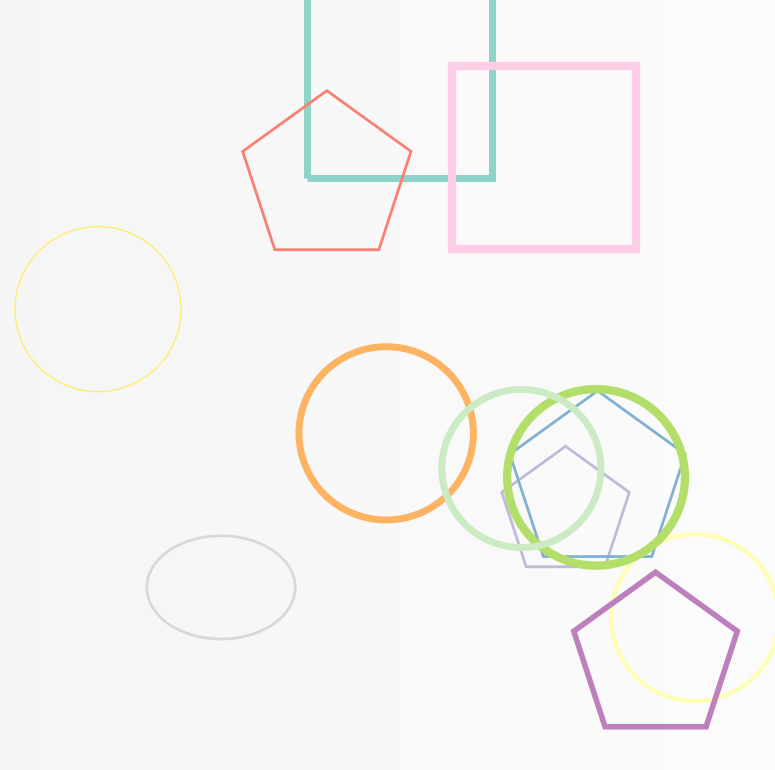[{"shape": "square", "thickness": 2.5, "radius": 0.6, "center": [0.515, 0.888]}, {"shape": "circle", "thickness": 1.5, "radius": 0.54, "center": [0.897, 0.198]}, {"shape": "pentagon", "thickness": 1, "radius": 0.43, "center": [0.73, 0.334]}, {"shape": "pentagon", "thickness": 1, "radius": 0.57, "center": [0.422, 0.768]}, {"shape": "pentagon", "thickness": 1, "radius": 0.59, "center": [0.771, 0.373]}, {"shape": "circle", "thickness": 2.5, "radius": 0.56, "center": [0.498, 0.437]}, {"shape": "circle", "thickness": 3, "radius": 0.57, "center": [0.769, 0.38]}, {"shape": "square", "thickness": 3, "radius": 0.59, "center": [0.702, 0.795]}, {"shape": "oval", "thickness": 1, "radius": 0.48, "center": [0.285, 0.237]}, {"shape": "pentagon", "thickness": 2, "radius": 0.55, "center": [0.846, 0.146]}, {"shape": "circle", "thickness": 2.5, "radius": 0.51, "center": [0.673, 0.392]}, {"shape": "circle", "thickness": 0.5, "radius": 0.54, "center": [0.126, 0.599]}]